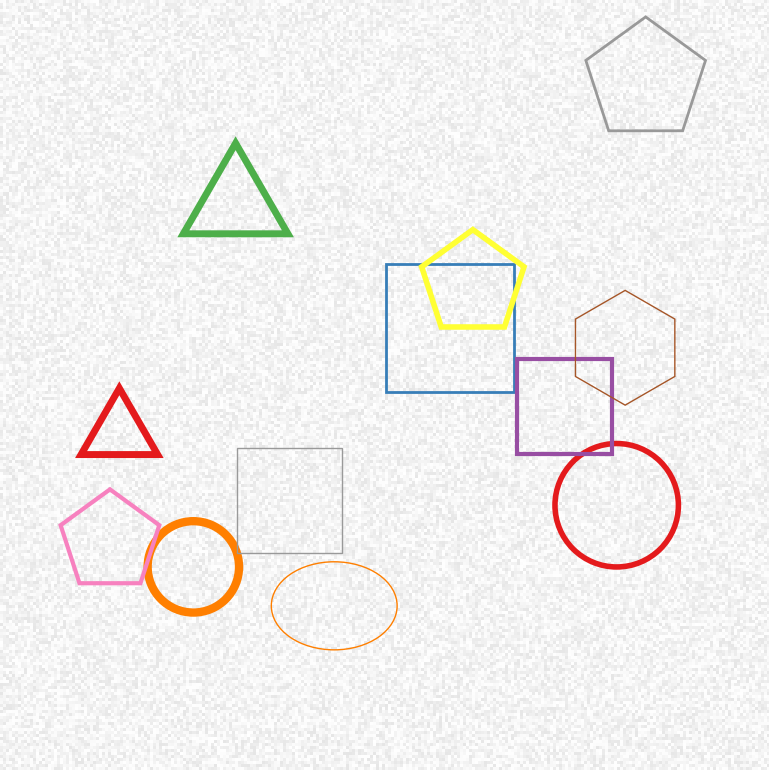[{"shape": "circle", "thickness": 2, "radius": 0.4, "center": [0.801, 0.344]}, {"shape": "triangle", "thickness": 2.5, "radius": 0.29, "center": [0.155, 0.438]}, {"shape": "square", "thickness": 1, "radius": 0.42, "center": [0.585, 0.574]}, {"shape": "triangle", "thickness": 2.5, "radius": 0.39, "center": [0.306, 0.736]}, {"shape": "square", "thickness": 1.5, "radius": 0.31, "center": [0.733, 0.472]}, {"shape": "circle", "thickness": 3, "radius": 0.3, "center": [0.251, 0.264]}, {"shape": "oval", "thickness": 0.5, "radius": 0.41, "center": [0.434, 0.213]}, {"shape": "pentagon", "thickness": 2, "radius": 0.35, "center": [0.614, 0.632]}, {"shape": "hexagon", "thickness": 0.5, "radius": 0.37, "center": [0.812, 0.548]}, {"shape": "pentagon", "thickness": 1.5, "radius": 0.34, "center": [0.143, 0.297]}, {"shape": "pentagon", "thickness": 1, "radius": 0.41, "center": [0.839, 0.896]}, {"shape": "square", "thickness": 0.5, "radius": 0.34, "center": [0.376, 0.35]}]